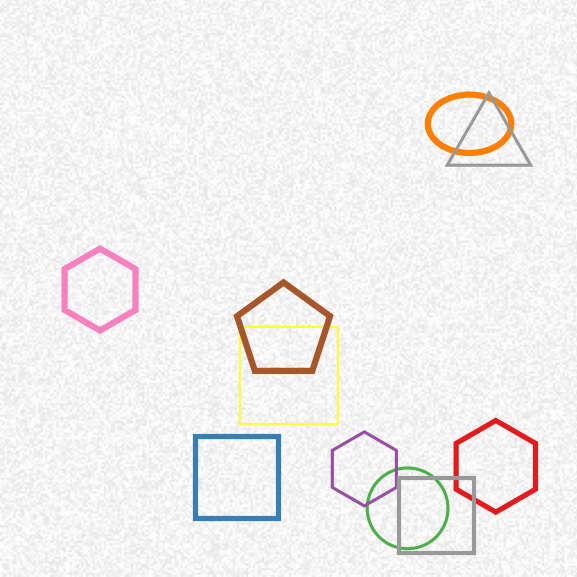[{"shape": "hexagon", "thickness": 2.5, "radius": 0.4, "center": [0.859, 0.192]}, {"shape": "square", "thickness": 2.5, "radius": 0.36, "center": [0.409, 0.173]}, {"shape": "circle", "thickness": 1.5, "radius": 0.35, "center": [0.706, 0.119]}, {"shape": "hexagon", "thickness": 1.5, "radius": 0.32, "center": [0.631, 0.187]}, {"shape": "oval", "thickness": 3, "radius": 0.36, "center": [0.813, 0.785]}, {"shape": "square", "thickness": 1, "radius": 0.42, "center": [0.5, 0.349]}, {"shape": "pentagon", "thickness": 3, "radius": 0.42, "center": [0.491, 0.425]}, {"shape": "hexagon", "thickness": 3, "radius": 0.35, "center": [0.173, 0.498]}, {"shape": "square", "thickness": 2, "radius": 0.32, "center": [0.755, 0.106]}, {"shape": "triangle", "thickness": 1.5, "radius": 0.42, "center": [0.847, 0.755]}]